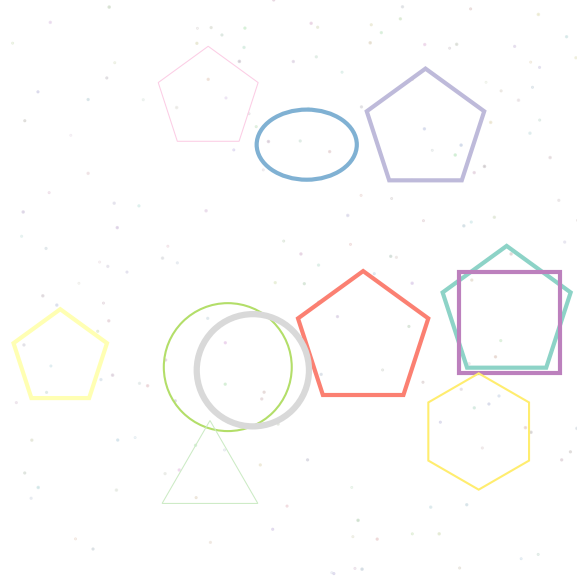[{"shape": "pentagon", "thickness": 2, "radius": 0.58, "center": [0.877, 0.457]}, {"shape": "pentagon", "thickness": 2, "radius": 0.43, "center": [0.104, 0.379]}, {"shape": "pentagon", "thickness": 2, "radius": 0.53, "center": [0.737, 0.773]}, {"shape": "pentagon", "thickness": 2, "radius": 0.59, "center": [0.629, 0.411]}, {"shape": "oval", "thickness": 2, "radius": 0.43, "center": [0.531, 0.749]}, {"shape": "circle", "thickness": 1, "radius": 0.55, "center": [0.394, 0.363]}, {"shape": "pentagon", "thickness": 0.5, "radius": 0.45, "center": [0.36, 0.828]}, {"shape": "circle", "thickness": 3, "radius": 0.49, "center": [0.438, 0.358]}, {"shape": "square", "thickness": 2, "radius": 0.44, "center": [0.882, 0.441]}, {"shape": "triangle", "thickness": 0.5, "radius": 0.48, "center": [0.364, 0.175]}, {"shape": "hexagon", "thickness": 1, "radius": 0.5, "center": [0.829, 0.252]}]